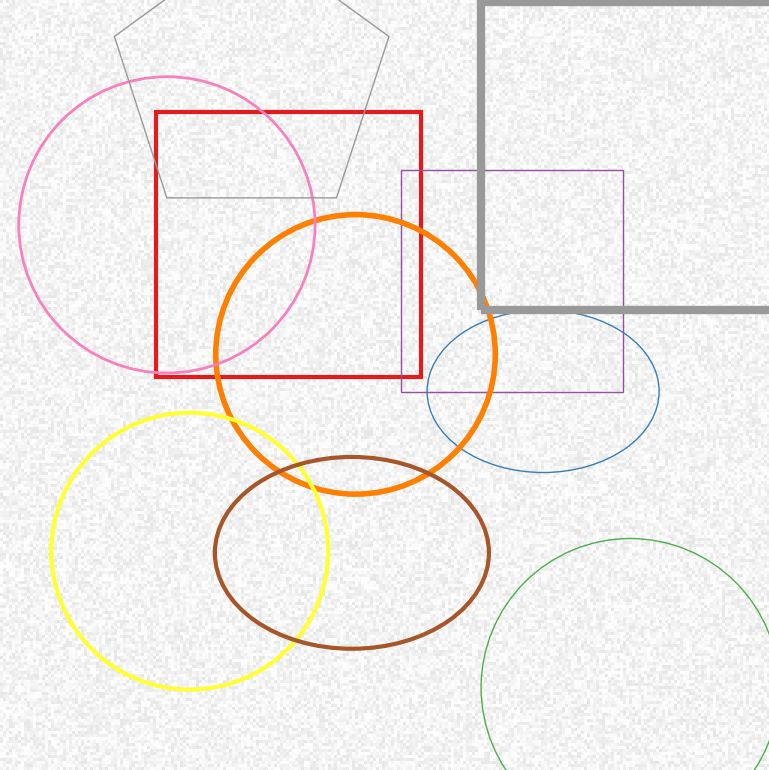[{"shape": "square", "thickness": 1.5, "radius": 0.86, "center": [0.375, 0.682]}, {"shape": "oval", "thickness": 0.5, "radius": 0.75, "center": [0.705, 0.492]}, {"shape": "circle", "thickness": 0.5, "radius": 0.97, "center": [0.818, 0.107]}, {"shape": "square", "thickness": 0.5, "radius": 0.72, "center": [0.665, 0.635]}, {"shape": "circle", "thickness": 2, "radius": 0.91, "center": [0.462, 0.54]}, {"shape": "circle", "thickness": 1.5, "radius": 0.9, "center": [0.246, 0.284]}, {"shape": "oval", "thickness": 1.5, "radius": 0.89, "center": [0.457, 0.282]}, {"shape": "circle", "thickness": 1, "radius": 0.96, "center": [0.217, 0.708]}, {"shape": "pentagon", "thickness": 0.5, "radius": 0.94, "center": [0.327, 0.895]}, {"shape": "square", "thickness": 3, "radius": 1.0, "center": [0.824, 0.797]}]